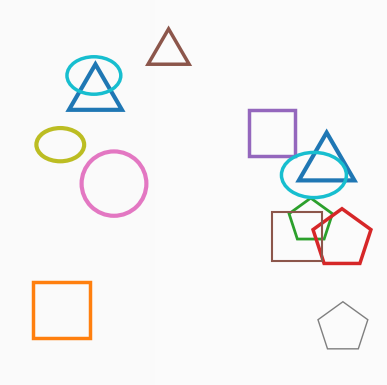[{"shape": "triangle", "thickness": 3, "radius": 0.41, "center": [0.843, 0.573]}, {"shape": "triangle", "thickness": 3, "radius": 0.39, "center": [0.246, 0.754]}, {"shape": "square", "thickness": 2.5, "radius": 0.36, "center": [0.158, 0.195]}, {"shape": "pentagon", "thickness": 2, "radius": 0.29, "center": [0.802, 0.427]}, {"shape": "pentagon", "thickness": 2.5, "radius": 0.39, "center": [0.883, 0.379]}, {"shape": "square", "thickness": 2.5, "radius": 0.3, "center": [0.702, 0.654]}, {"shape": "triangle", "thickness": 2.5, "radius": 0.31, "center": [0.435, 0.864]}, {"shape": "square", "thickness": 1.5, "radius": 0.32, "center": [0.768, 0.386]}, {"shape": "circle", "thickness": 3, "radius": 0.42, "center": [0.294, 0.523]}, {"shape": "pentagon", "thickness": 1, "radius": 0.34, "center": [0.885, 0.149]}, {"shape": "oval", "thickness": 3, "radius": 0.31, "center": [0.156, 0.624]}, {"shape": "oval", "thickness": 2.5, "radius": 0.35, "center": [0.242, 0.804]}, {"shape": "oval", "thickness": 2.5, "radius": 0.42, "center": [0.81, 0.545]}]